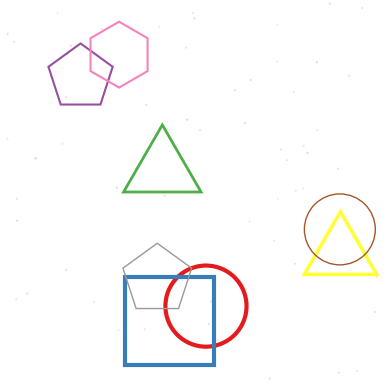[{"shape": "circle", "thickness": 3, "radius": 0.53, "center": [0.535, 0.205]}, {"shape": "square", "thickness": 3, "radius": 0.57, "center": [0.44, 0.167]}, {"shape": "triangle", "thickness": 2, "radius": 0.58, "center": [0.422, 0.559]}, {"shape": "pentagon", "thickness": 1.5, "radius": 0.44, "center": [0.209, 0.799]}, {"shape": "triangle", "thickness": 2.5, "radius": 0.54, "center": [0.884, 0.341]}, {"shape": "circle", "thickness": 1, "radius": 0.46, "center": [0.883, 0.404]}, {"shape": "hexagon", "thickness": 1.5, "radius": 0.43, "center": [0.309, 0.858]}, {"shape": "pentagon", "thickness": 1, "radius": 0.47, "center": [0.409, 0.274]}]